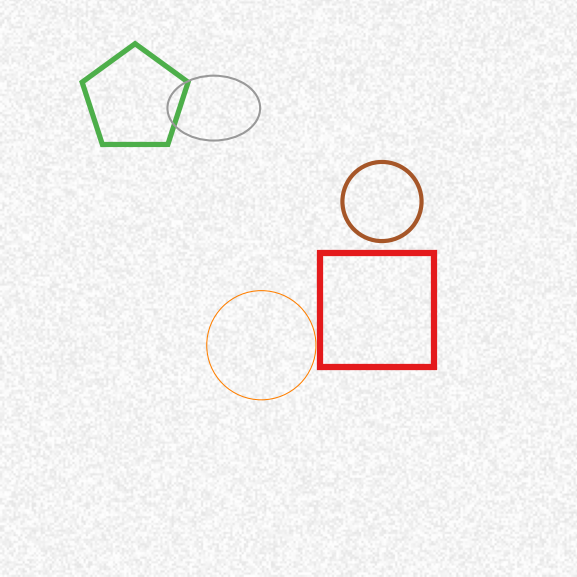[{"shape": "square", "thickness": 3, "radius": 0.49, "center": [0.653, 0.463]}, {"shape": "pentagon", "thickness": 2.5, "radius": 0.48, "center": [0.234, 0.827]}, {"shape": "circle", "thickness": 0.5, "radius": 0.47, "center": [0.453, 0.401]}, {"shape": "circle", "thickness": 2, "radius": 0.34, "center": [0.661, 0.65]}, {"shape": "oval", "thickness": 1, "radius": 0.4, "center": [0.37, 0.812]}]